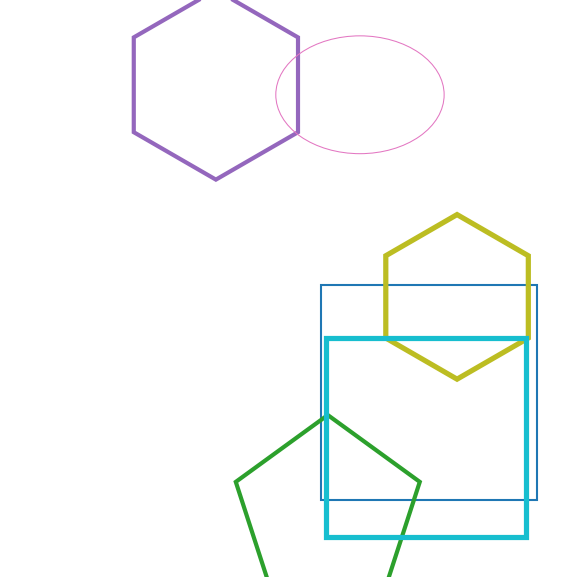[{"shape": "square", "thickness": 1, "radius": 0.93, "center": [0.743, 0.32]}, {"shape": "pentagon", "thickness": 2, "radius": 0.84, "center": [0.568, 0.113]}, {"shape": "hexagon", "thickness": 2, "radius": 0.82, "center": [0.374, 0.852]}, {"shape": "oval", "thickness": 0.5, "radius": 0.73, "center": [0.623, 0.835]}, {"shape": "hexagon", "thickness": 2.5, "radius": 0.71, "center": [0.791, 0.485]}, {"shape": "square", "thickness": 2.5, "radius": 0.86, "center": [0.738, 0.241]}]